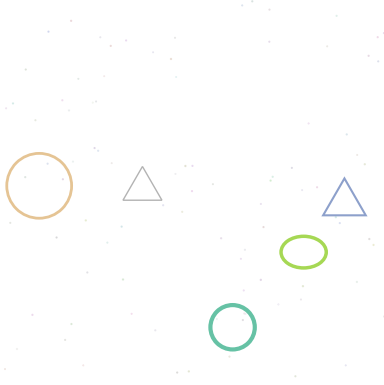[{"shape": "circle", "thickness": 3, "radius": 0.29, "center": [0.604, 0.15]}, {"shape": "triangle", "thickness": 1.5, "radius": 0.32, "center": [0.895, 0.473]}, {"shape": "oval", "thickness": 2.5, "radius": 0.29, "center": [0.789, 0.345]}, {"shape": "circle", "thickness": 2, "radius": 0.42, "center": [0.102, 0.517]}, {"shape": "triangle", "thickness": 1, "radius": 0.29, "center": [0.37, 0.509]}]